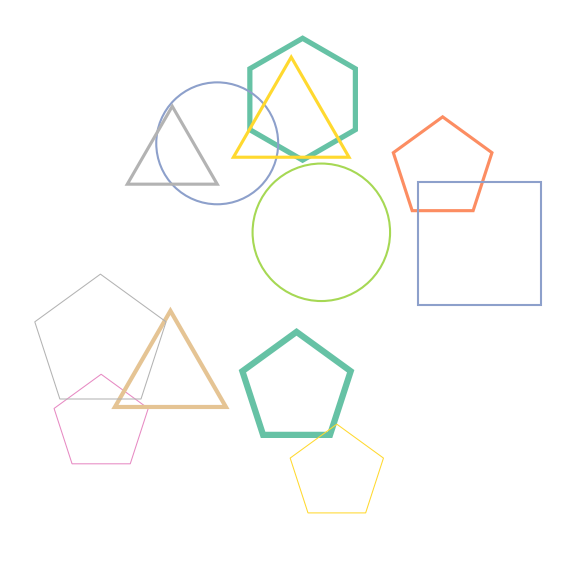[{"shape": "pentagon", "thickness": 3, "radius": 0.49, "center": [0.513, 0.326]}, {"shape": "hexagon", "thickness": 2.5, "radius": 0.53, "center": [0.524, 0.827]}, {"shape": "pentagon", "thickness": 1.5, "radius": 0.45, "center": [0.766, 0.707]}, {"shape": "square", "thickness": 1, "radius": 0.53, "center": [0.83, 0.577]}, {"shape": "circle", "thickness": 1, "radius": 0.53, "center": [0.376, 0.751]}, {"shape": "pentagon", "thickness": 0.5, "radius": 0.43, "center": [0.175, 0.265]}, {"shape": "circle", "thickness": 1, "radius": 0.6, "center": [0.556, 0.597]}, {"shape": "triangle", "thickness": 1.5, "radius": 0.58, "center": [0.504, 0.785]}, {"shape": "pentagon", "thickness": 0.5, "radius": 0.42, "center": [0.583, 0.18]}, {"shape": "triangle", "thickness": 2, "radius": 0.55, "center": [0.295, 0.35]}, {"shape": "pentagon", "thickness": 0.5, "radius": 0.6, "center": [0.174, 0.405]}, {"shape": "triangle", "thickness": 1.5, "radius": 0.45, "center": [0.298, 0.725]}]